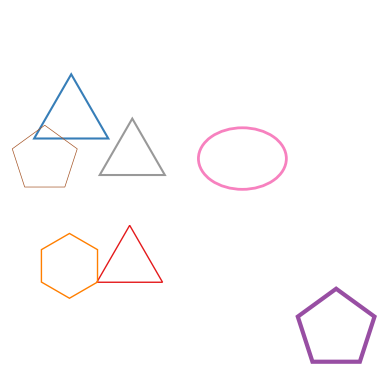[{"shape": "triangle", "thickness": 1, "radius": 0.49, "center": [0.337, 0.316]}, {"shape": "triangle", "thickness": 1.5, "radius": 0.56, "center": [0.185, 0.696]}, {"shape": "pentagon", "thickness": 3, "radius": 0.52, "center": [0.873, 0.145]}, {"shape": "hexagon", "thickness": 1, "radius": 0.42, "center": [0.18, 0.309]}, {"shape": "pentagon", "thickness": 0.5, "radius": 0.44, "center": [0.116, 0.586]}, {"shape": "oval", "thickness": 2, "radius": 0.57, "center": [0.63, 0.588]}, {"shape": "triangle", "thickness": 1.5, "radius": 0.49, "center": [0.344, 0.594]}]